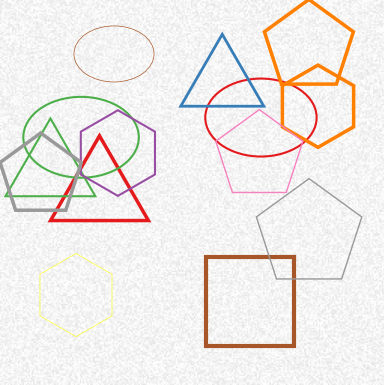[{"shape": "triangle", "thickness": 2.5, "radius": 0.73, "center": [0.258, 0.5]}, {"shape": "oval", "thickness": 1.5, "radius": 0.72, "center": [0.678, 0.695]}, {"shape": "triangle", "thickness": 2, "radius": 0.62, "center": [0.577, 0.786]}, {"shape": "oval", "thickness": 1.5, "radius": 0.75, "center": [0.211, 0.643]}, {"shape": "triangle", "thickness": 1.5, "radius": 0.67, "center": [0.131, 0.558]}, {"shape": "hexagon", "thickness": 1.5, "radius": 0.56, "center": [0.306, 0.602]}, {"shape": "hexagon", "thickness": 2.5, "radius": 0.53, "center": [0.826, 0.724]}, {"shape": "pentagon", "thickness": 2.5, "radius": 0.61, "center": [0.802, 0.88]}, {"shape": "hexagon", "thickness": 0.5, "radius": 0.54, "center": [0.197, 0.234]}, {"shape": "square", "thickness": 3, "radius": 0.57, "center": [0.65, 0.217]}, {"shape": "oval", "thickness": 0.5, "radius": 0.52, "center": [0.296, 0.86]}, {"shape": "pentagon", "thickness": 1, "radius": 0.59, "center": [0.674, 0.596]}, {"shape": "pentagon", "thickness": 1, "radius": 0.72, "center": [0.803, 0.392]}, {"shape": "pentagon", "thickness": 2.5, "radius": 0.55, "center": [0.106, 0.544]}]